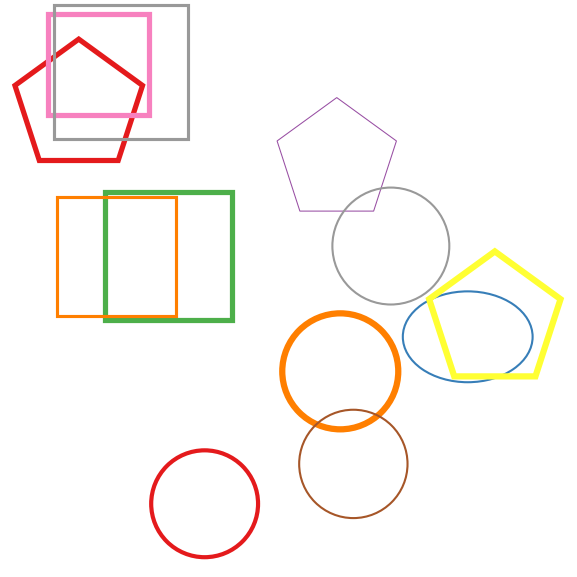[{"shape": "circle", "thickness": 2, "radius": 0.46, "center": [0.354, 0.127]}, {"shape": "pentagon", "thickness": 2.5, "radius": 0.58, "center": [0.136, 0.815]}, {"shape": "oval", "thickness": 1, "radius": 0.56, "center": [0.81, 0.416]}, {"shape": "square", "thickness": 2.5, "radius": 0.55, "center": [0.292, 0.555]}, {"shape": "pentagon", "thickness": 0.5, "radius": 0.54, "center": [0.583, 0.721]}, {"shape": "square", "thickness": 1.5, "radius": 0.51, "center": [0.202, 0.555]}, {"shape": "circle", "thickness": 3, "radius": 0.5, "center": [0.589, 0.356]}, {"shape": "pentagon", "thickness": 3, "radius": 0.6, "center": [0.857, 0.444]}, {"shape": "circle", "thickness": 1, "radius": 0.47, "center": [0.612, 0.196]}, {"shape": "square", "thickness": 2.5, "radius": 0.44, "center": [0.171, 0.887]}, {"shape": "circle", "thickness": 1, "radius": 0.51, "center": [0.677, 0.573]}, {"shape": "square", "thickness": 1.5, "radius": 0.58, "center": [0.209, 0.875]}]